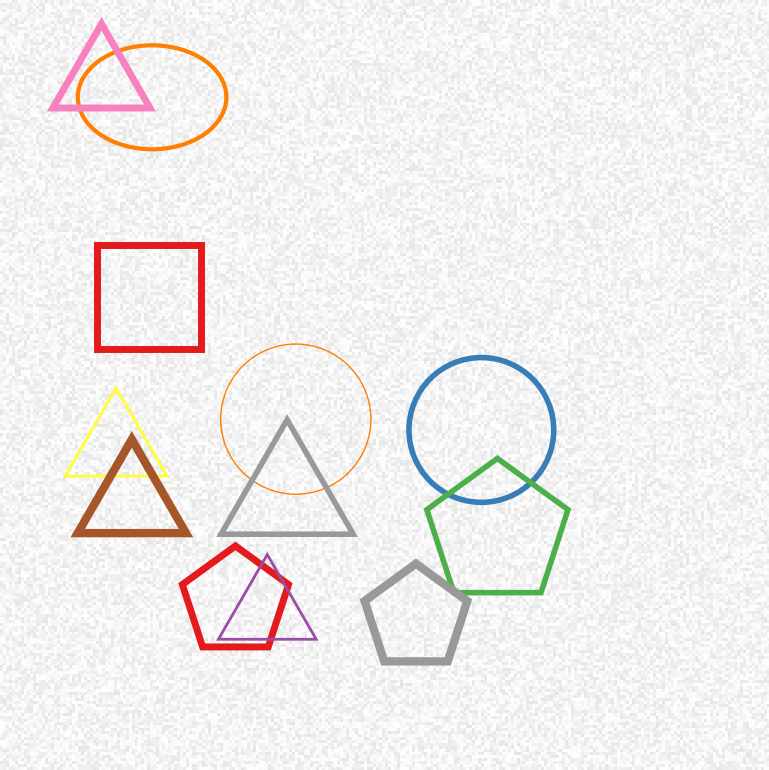[{"shape": "pentagon", "thickness": 2.5, "radius": 0.36, "center": [0.306, 0.218]}, {"shape": "square", "thickness": 2.5, "radius": 0.34, "center": [0.194, 0.615]}, {"shape": "circle", "thickness": 2, "radius": 0.47, "center": [0.625, 0.442]}, {"shape": "pentagon", "thickness": 2, "radius": 0.48, "center": [0.646, 0.308]}, {"shape": "triangle", "thickness": 1, "radius": 0.37, "center": [0.347, 0.206]}, {"shape": "oval", "thickness": 1.5, "radius": 0.48, "center": [0.198, 0.874]}, {"shape": "circle", "thickness": 0.5, "radius": 0.49, "center": [0.384, 0.456]}, {"shape": "triangle", "thickness": 1, "radius": 0.38, "center": [0.151, 0.42]}, {"shape": "triangle", "thickness": 3, "radius": 0.41, "center": [0.171, 0.348]}, {"shape": "triangle", "thickness": 2.5, "radius": 0.36, "center": [0.132, 0.896]}, {"shape": "triangle", "thickness": 2, "radius": 0.5, "center": [0.373, 0.356]}, {"shape": "pentagon", "thickness": 3, "radius": 0.35, "center": [0.54, 0.198]}]